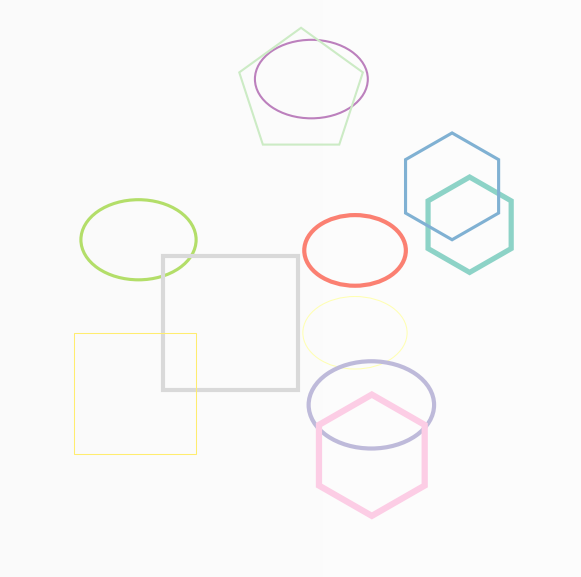[{"shape": "hexagon", "thickness": 2.5, "radius": 0.41, "center": [0.808, 0.61]}, {"shape": "oval", "thickness": 0.5, "radius": 0.45, "center": [0.611, 0.423]}, {"shape": "oval", "thickness": 2, "radius": 0.54, "center": [0.639, 0.298]}, {"shape": "oval", "thickness": 2, "radius": 0.44, "center": [0.611, 0.566]}, {"shape": "hexagon", "thickness": 1.5, "radius": 0.46, "center": [0.778, 0.676]}, {"shape": "oval", "thickness": 1.5, "radius": 0.5, "center": [0.238, 0.584]}, {"shape": "hexagon", "thickness": 3, "radius": 0.53, "center": [0.64, 0.211]}, {"shape": "square", "thickness": 2, "radius": 0.58, "center": [0.396, 0.44]}, {"shape": "oval", "thickness": 1, "radius": 0.49, "center": [0.536, 0.862]}, {"shape": "pentagon", "thickness": 1, "radius": 0.56, "center": [0.518, 0.839]}, {"shape": "square", "thickness": 0.5, "radius": 0.52, "center": [0.232, 0.317]}]